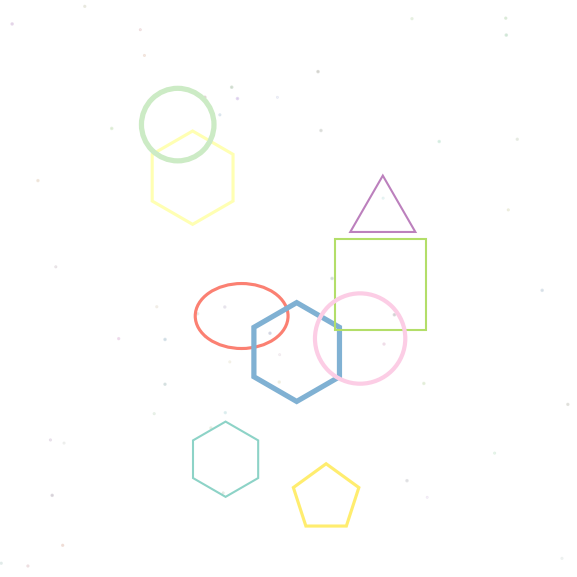[{"shape": "hexagon", "thickness": 1, "radius": 0.33, "center": [0.391, 0.204]}, {"shape": "hexagon", "thickness": 1.5, "radius": 0.4, "center": [0.334, 0.691]}, {"shape": "oval", "thickness": 1.5, "radius": 0.4, "center": [0.418, 0.452]}, {"shape": "hexagon", "thickness": 2.5, "radius": 0.43, "center": [0.514, 0.39]}, {"shape": "square", "thickness": 1, "radius": 0.39, "center": [0.658, 0.507]}, {"shape": "circle", "thickness": 2, "radius": 0.39, "center": [0.624, 0.413]}, {"shape": "triangle", "thickness": 1, "radius": 0.33, "center": [0.663, 0.63]}, {"shape": "circle", "thickness": 2.5, "radius": 0.31, "center": [0.308, 0.783]}, {"shape": "pentagon", "thickness": 1.5, "radius": 0.3, "center": [0.565, 0.136]}]